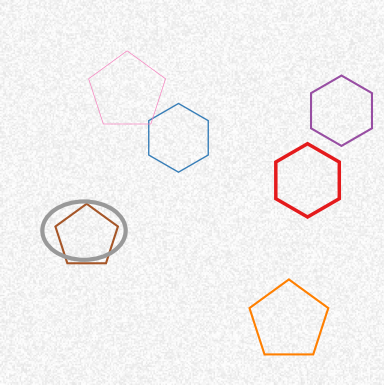[{"shape": "hexagon", "thickness": 2.5, "radius": 0.48, "center": [0.799, 0.532]}, {"shape": "hexagon", "thickness": 1, "radius": 0.45, "center": [0.464, 0.642]}, {"shape": "hexagon", "thickness": 1.5, "radius": 0.46, "center": [0.887, 0.712]}, {"shape": "pentagon", "thickness": 1.5, "radius": 0.54, "center": [0.75, 0.167]}, {"shape": "pentagon", "thickness": 1.5, "radius": 0.43, "center": [0.225, 0.385]}, {"shape": "pentagon", "thickness": 0.5, "radius": 0.53, "center": [0.33, 0.763]}, {"shape": "oval", "thickness": 3, "radius": 0.54, "center": [0.218, 0.401]}]